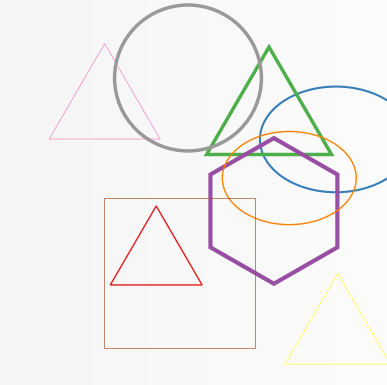[{"shape": "triangle", "thickness": 1, "radius": 0.68, "center": [0.403, 0.328]}, {"shape": "oval", "thickness": 1.5, "radius": 0.98, "center": [0.867, 0.638]}, {"shape": "triangle", "thickness": 2.5, "radius": 0.93, "center": [0.694, 0.692]}, {"shape": "hexagon", "thickness": 3, "radius": 0.95, "center": [0.707, 0.452]}, {"shape": "oval", "thickness": 1, "radius": 0.86, "center": [0.747, 0.537]}, {"shape": "triangle", "thickness": 0.5, "radius": 0.79, "center": [0.872, 0.133]}, {"shape": "square", "thickness": 0.5, "radius": 0.97, "center": [0.463, 0.291]}, {"shape": "triangle", "thickness": 0.5, "radius": 0.83, "center": [0.27, 0.722]}, {"shape": "circle", "thickness": 2.5, "radius": 0.95, "center": [0.485, 0.797]}]